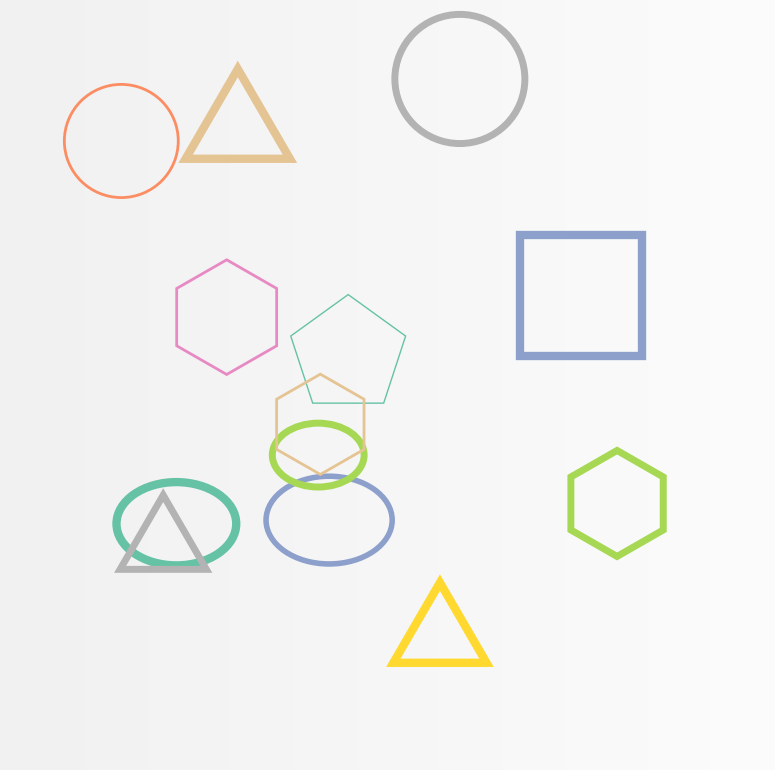[{"shape": "oval", "thickness": 3, "radius": 0.39, "center": [0.228, 0.32]}, {"shape": "pentagon", "thickness": 0.5, "radius": 0.39, "center": [0.449, 0.539]}, {"shape": "circle", "thickness": 1, "radius": 0.37, "center": [0.157, 0.817]}, {"shape": "oval", "thickness": 2, "radius": 0.41, "center": [0.425, 0.325]}, {"shape": "square", "thickness": 3, "radius": 0.39, "center": [0.75, 0.616]}, {"shape": "hexagon", "thickness": 1, "radius": 0.37, "center": [0.292, 0.588]}, {"shape": "oval", "thickness": 2.5, "radius": 0.3, "center": [0.411, 0.409]}, {"shape": "hexagon", "thickness": 2.5, "radius": 0.34, "center": [0.796, 0.346]}, {"shape": "triangle", "thickness": 3, "radius": 0.35, "center": [0.568, 0.174]}, {"shape": "triangle", "thickness": 3, "radius": 0.39, "center": [0.307, 0.833]}, {"shape": "hexagon", "thickness": 1, "radius": 0.33, "center": [0.413, 0.449]}, {"shape": "circle", "thickness": 2.5, "radius": 0.42, "center": [0.593, 0.897]}, {"shape": "triangle", "thickness": 2.5, "radius": 0.32, "center": [0.211, 0.293]}]